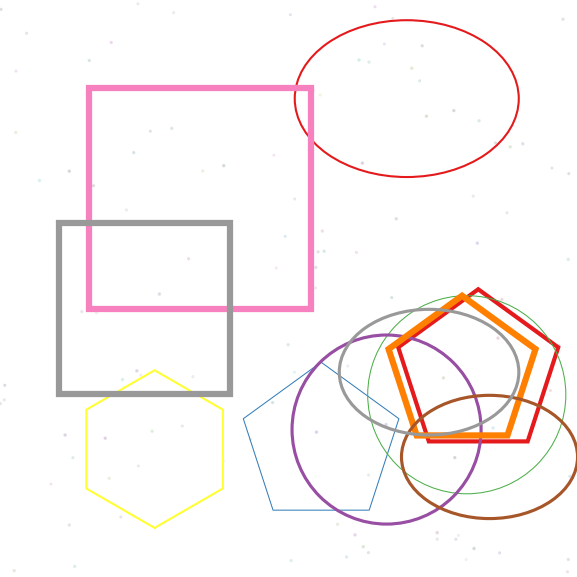[{"shape": "pentagon", "thickness": 2, "radius": 0.73, "center": [0.828, 0.353]}, {"shape": "oval", "thickness": 1, "radius": 0.97, "center": [0.704, 0.828]}, {"shape": "pentagon", "thickness": 0.5, "radius": 0.71, "center": [0.556, 0.23]}, {"shape": "circle", "thickness": 0.5, "radius": 0.86, "center": [0.808, 0.316]}, {"shape": "circle", "thickness": 1.5, "radius": 0.82, "center": [0.669, 0.255]}, {"shape": "pentagon", "thickness": 3, "radius": 0.67, "center": [0.8, 0.353]}, {"shape": "hexagon", "thickness": 1, "radius": 0.68, "center": [0.268, 0.221]}, {"shape": "oval", "thickness": 1.5, "radius": 0.76, "center": [0.848, 0.208]}, {"shape": "square", "thickness": 3, "radius": 0.96, "center": [0.346, 0.655]}, {"shape": "oval", "thickness": 1.5, "radius": 0.78, "center": [0.743, 0.355]}, {"shape": "square", "thickness": 3, "radius": 0.74, "center": [0.25, 0.465]}]